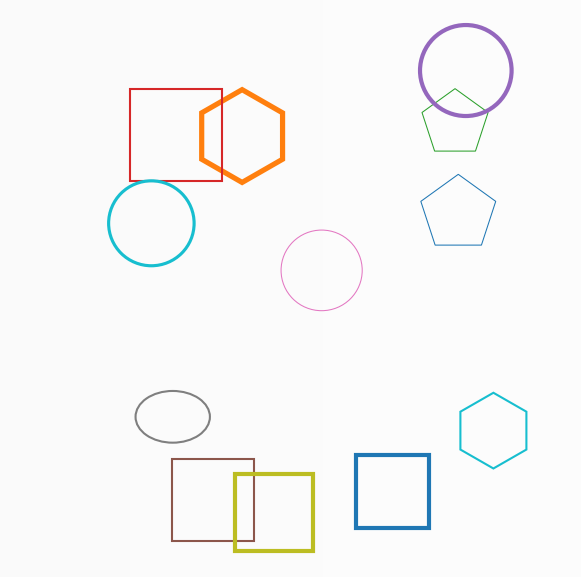[{"shape": "pentagon", "thickness": 0.5, "radius": 0.34, "center": [0.788, 0.63]}, {"shape": "square", "thickness": 2, "radius": 0.31, "center": [0.676, 0.148]}, {"shape": "hexagon", "thickness": 2.5, "radius": 0.4, "center": [0.417, 0.764]}, {"shape": "pentagon", "thickness": 0.5, "radius": 0.3, "center": [0.783, 0.786]}, {"shape": "square", "thickness": 1, "radius": 0.4, "center": [0.302, 0.765]}, {"shape": "circle", "thickness": 2, "radius": 0.39, "center": [0.801, 0.877]}, {"shape": "square", "thickness": 1, "radius": 0.35, "center": [0.366, 0.134]}, {"shape": "circle", "thickness": 0.5, "radius": 0.35, "center": [0.553, 0.531]}, {"shape": "oval", "thickness": 1, "radius": 0.32, "center": [0.297, 0.277]}, {"shape": "square", "thickness": 2, "radius": 0.34, "center": [0.472, 0.111]}, {"shape": "circle", "thickness": 1.5, "radius": 0.37, "center": [0.26, 0.612]}, {"shape": "hexagon", "thickness": 1, "radius": 0.33, "center": [0.849, 0.253]}]